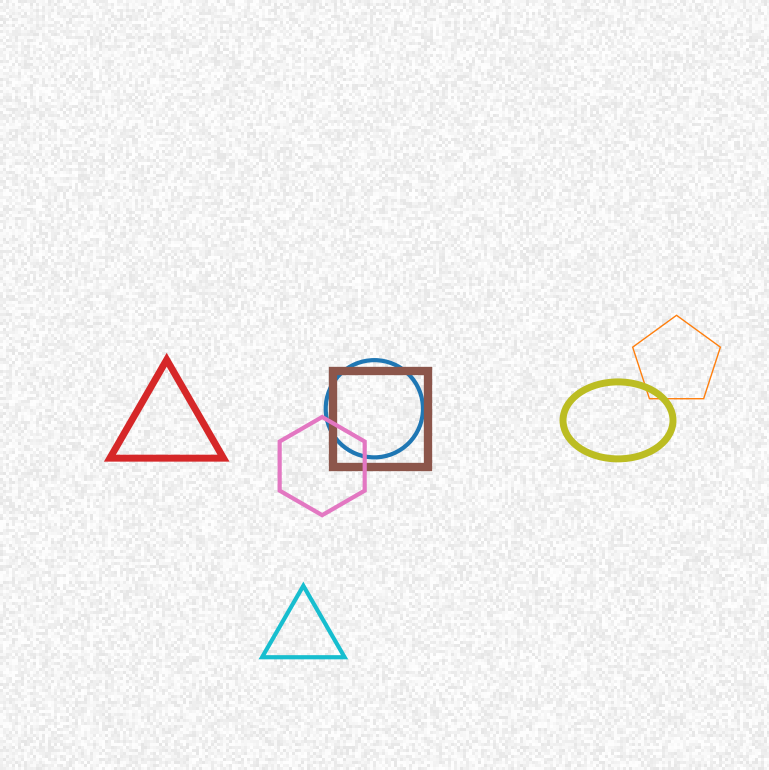[{"shape": "circle", "thickness": 1.5, "radius": 0.32, "center": [0.486, 0.469]}, {"shape": "pentagon", "thickness": 0.5, "radius": 0.3, "center": [0.879, 0.531]}, {"shape": "triangle", "thickness": 2.5, "radius": 0.43, "center": [0.216, 0.448]}, {"shape": "square", "thickness": 3, "radius": 0.31, "center": [0.494, 0.456]}, {"shape": "hexagon", "thickness": 1.5, "radius": 0.32, "center": [0.418, 0.395]}, {"shape": "oval", "thickness": 2.5, "radius": 0.36, "center": [0.803, 0.454]}, {"shape": "triangle", "thickness": 1.5, "radius": 0.31, "center": [0.394, 0.177]}]